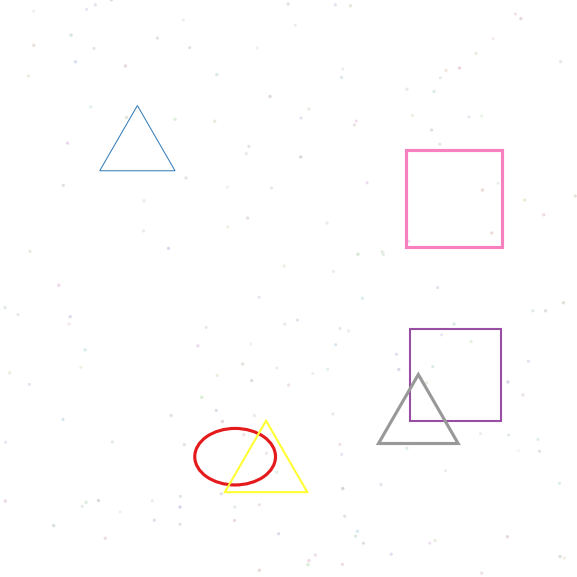[{"shape": "oval", "thickness": 1.5, "radius": 0.35, "center": [0.407, 0.208]}, {"shape": "triangle", "thickness": 0.5, "radius": 0.38, "center": [0.238, 0.741]}, {"shape": "square", "thickness": 1, "radius": 0.39, "center": [0.789, 0.35]}, {"shape": "triangle", "thickness": 1, "radius": 0.41, "center": [0.461, 0.188]}, {"shape": "square", "thickness": 1.5, "radius": 0.42, "center": [0.786, 0.655]}, {"shape": "triangle", "thickness": 1.5, "radius": 0.4, "center": [0.724, 0.271]}]